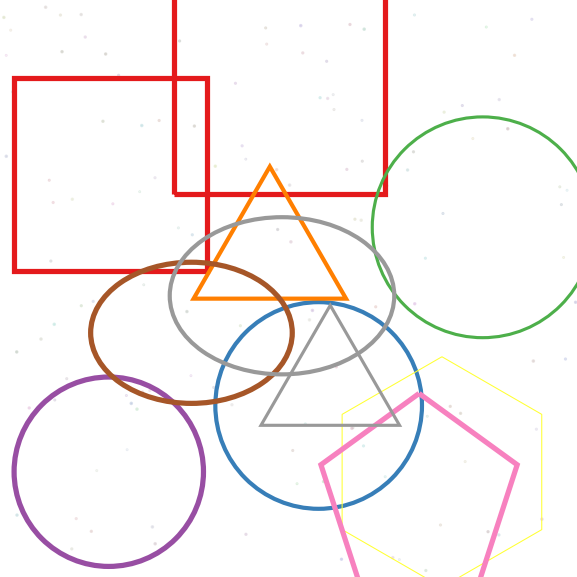[{"shape": "square", "thickness": 2.5, "radius": 0.91, "center": [0.484, 0.846]}, {"shape": "square", "thickness": 2.5, "radius": 0.83, "center": [0.191, 0.697]}, {"shape": "circle", "thickness": 2, "radius": 0.89, "center": [0.552, 0.297]}, {"shape": "circle", "thickness": 1.5, "radius": 0.96, "center": [0.836, 0.606]}, {"shape": "circle", "thickness": 2.5, "radius": 0.82, "center": [0.188, 0.182]}, {"shape": "triangle", "thickness": 2, "radius": 0.76, "center": [0.467, 0.558]}, {"shape": "hexagon", "thickness": 0.5, "radius": 1.0, "center": [0.765, 0.182]}, {"shape": "oval", "thickness": 2.5, "radius": 0.87, "center": [0.332, 0.423]}, {"shape": "pentagon", "thickness": 2.5, "radius": 0.89, "center": [0.726, 0.139]}, {"shape": "triangle", "thickness": 1.5, "radius": 0.69, "center": [0.572, 0.332]}, {"shape": "oval", "thickness": 2, "radius": 0.97, "center": [0.488, 0.487]}]